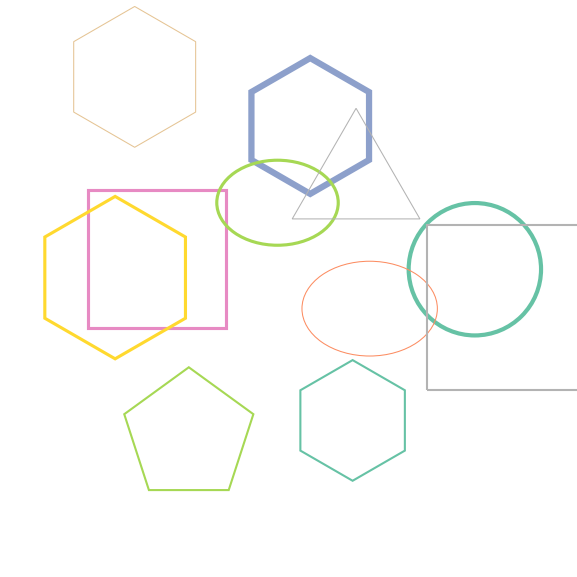[{"shape": "circle", "thickness": 2, "radius": 0.57, "center": [0.822, 0.533]}, {"shape": "hexagon", "thickness": 1, "radius": 0.52, "center": [0.611, 0.271]}, {"shape": "oval", "thickness": 0.5, "radius": 0.59, "center": [0.64, 0.465]}, {"shape": "hexagon", "thickness": 3, "radius": 0.59, "center": [0.537, 0.781]}, {"shape": "square", "thickness": 1.5, "radius": 0.59, "center": [0.272, 0.55]}, {"shape": "pentagon", "thickness": 1, "radius": 0.59, "center": [0.327, 0.246]}, {"shape": "oval", "thickness": 1.5, "radius": 0.53, "center": [0.481, 0.648]}, {"shape": "hexagon", "thickness": 1.5, "radius": 0.7, "center": [0.199, 0.518]}, {"shape": "hexagon", "thickness": 0.5, "radius": 0.61, "center": [0.233, 0.866]}, {"shape": "square", "thickness": 1, "radius": 0.71, "center": [0.882, 0.467]}, {"shape": "triangle", "thickness": 0.5, "radius": 0.64, "center": [0.617, 0.684]}]